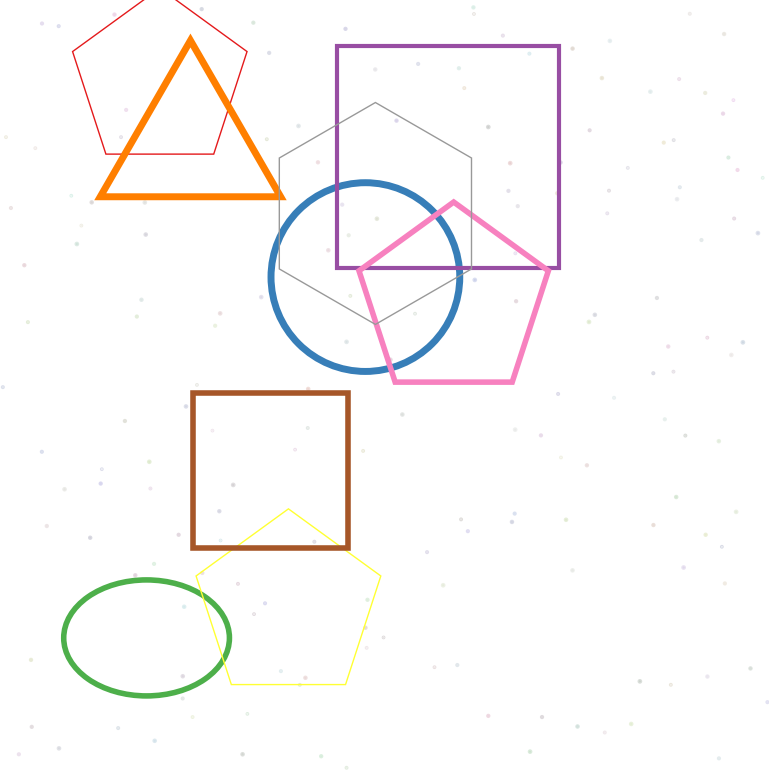[{"shape": "pentagon", "thickness": 0.5, "radius": 0.6, "center": [0.208, 0.896]}, {"shape": "circle", "thickness": 2.5, "radius": 0.61, "center": [0.475, 0.64]}, {"shape": "oval", "thickness": 2, "radius": 0.54, "center": [0.19, 0.172]}, {"shape": "square", "thickness": 1.5, "radius": 0.72, "center": [0.581, 0.796]}, {"shape": "triangle", "thickness": 2.5, "radius": 0.68, "center": [0.247, 0.812]}, {"shape": "pentagon", "thickness": 0.5, "radius": 0.63, "center": [0.375, 0.213]}, {"shape": "square", "thickness": 2, "radius": 0.5, "center": [0.351, 0.389]}, {"shape": "pentagon", "thickness": 2, "radius": 0.65, "center": [0.589, 0.608]}, {"shape": "hexagon", "thickness": 0.5, "radius": 0.72, "center": [0.488, 0.723]}]